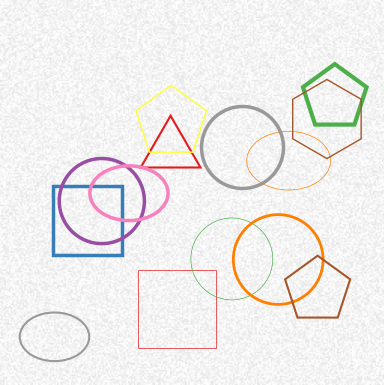[{"shape": "square", "thickness": 0.5, "radius": 0.5, "center": [0.46, 0.197]}, {"shape": "triangle", "thickness": 1.5, "radius": 0.45, "center": [0.443, 0.61]}, {"shape": "square", "thickness": 2.5, "radius": 0.45, "center": [0.227, 0.428]}, {"shape": "pentagon", "thickness": 3, "radius": 0.43, "center": [0.87, 0.747]}, {"shape": "circle", "thickness": 0.5, "radius": 0.53, "center": [0.602, 0.327]}, {"shape": "circle", "thickness": 2.5, "radius": 0.55, "center": [0.264, 0.478]}, {"shape": "circle", "thickness": 2, "radius": 0.58, "center": [0.723, 0.326]}, {"shape": "oval", "thickness": 0.5, "radius": 0.54, "center": [0.75, 0.583]}, {"shape": "pentagon", "thickness": 1, "radius": 0.48, "center": [0.445, 0.682]}, {"shape": "hexagon", "thickness": 1, "radius": 0.51, "center": [0.849, 0.691]}, {"shape": "pentagon", "thickness": 1.5, "radius": 0.44, "center": [0.825, 0.247]}, {"shape": "oval", "thickness": 2.5, "radius": 0.51, "center": [0.335, 0.498]}, {"shape": "circle", "thickness": 2.5, "radius": 0.53, "center": [0.63, 0.617]}, {"shape": "oval", "thickness": 1.5, "radius": 0.45, "center": [0.142, 0.125]}]